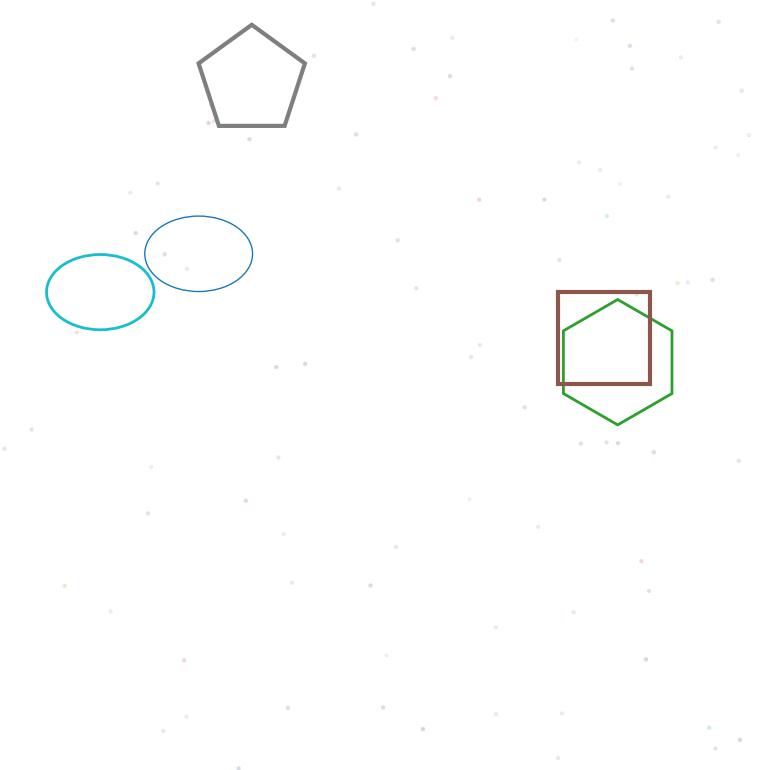[{"shape": "oval", "thickness": 0.5, "radius": 0.35, "center": [0.258, 0.67]}, {"shape": "hexagon", "thickness": 1, "radius": 0.41, "center": [0.802, 0.53]}, {"shape": "square", "thickness": 1.5, "radius": 0.3, "center": [0.784, 0.561]}, {"shape": "pentagon", "thickness": 1.5, "radius": 0.36, "center": [0.327, 0.895]}, {"shape": "oval", "thickness": 1, "radius": 0.35, "center": [0.13, 0.621]}]